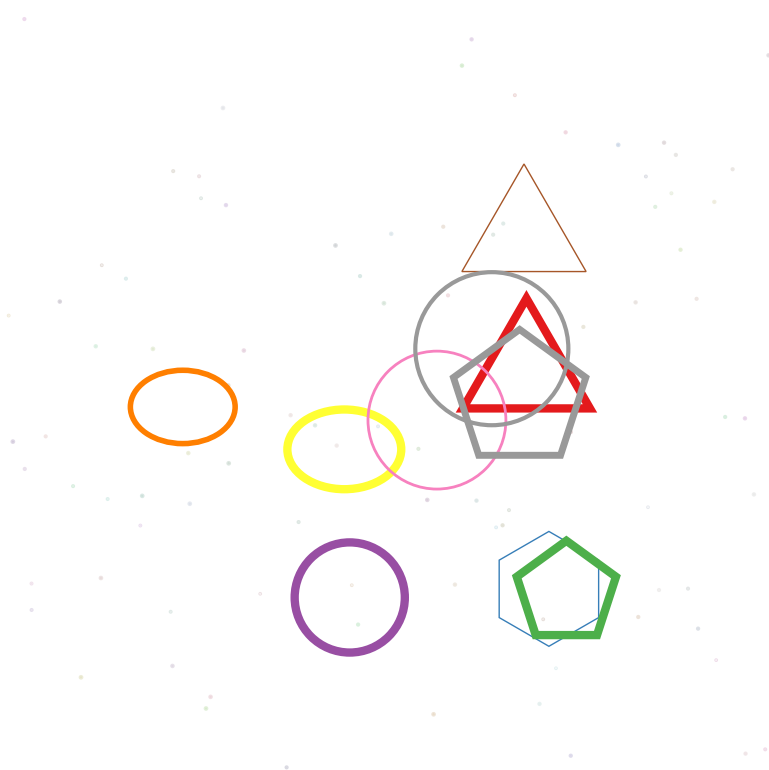[{"shape": "triangle", "thickness": 3, "radius": 0.48, "center": [0.684, 0.517]}, {"shape": "hexagon", "thickness": 0.5, "radius": 0.37, "center": [0.713, 0.235]}, {"shape": "pentagon", "thickness": 3, "radius": 0.34, "center": [0.736, 0.23]}, {"shape": "circle", "thickness": 3, "radius": 0.36, "center": [0.454, 0.224]}, {"shape": "oval", "thickness": 2, "radius": 0.34, "center": [0.237, 0.472]}, {"shape": "oval", "thickness": 3, "radius": 0.37, "center": [0.447, 0.416]}, {"shape": "triangle", "thickness": 0.5, "radius": 0.47, "center": [0.681, 0.694]}, {"shape": "circle", "thickness": 1, "radius": 0.45, "center": [0.567, 0.454]}, {"shape": "circle", "thickness": 1.5, "radius": 0.5, "center": [0.639, 0.547]}, {"shape": "pentagon", "thickness": 2.5, "radius": 0.45, "center": [0.675, 0.482]}]